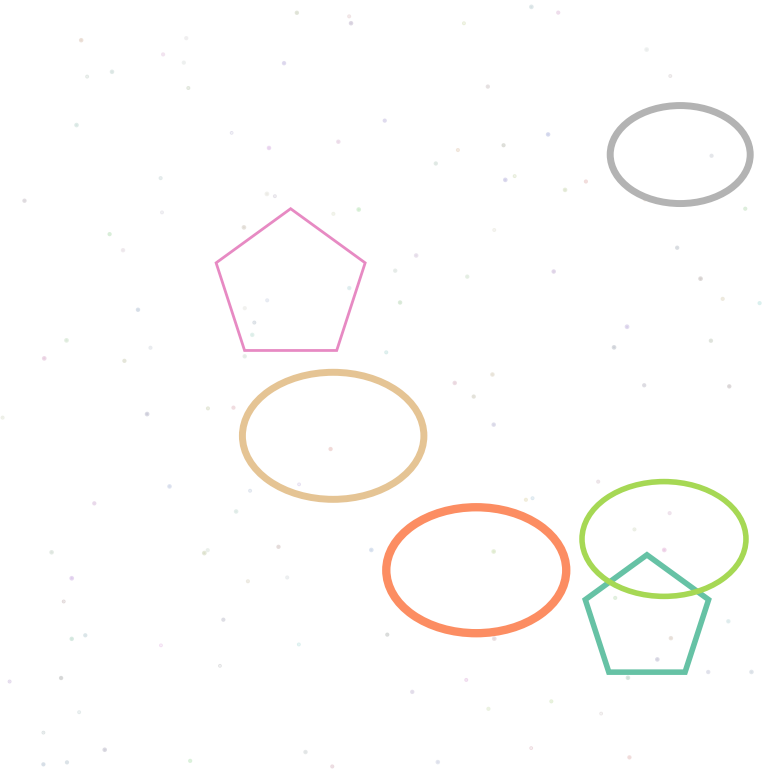[{"shape": "pentagon", "thickness": 2, "radius": 0.42, "center": [0.84, 0.195]}, {"shape": "oval", "thickness": 3, "radius": 0.58, "center": [0.619, 0.259]}, {"shape": "pentagon", "thickness": 1, "radius": 0.51, "center": [0.377, 0.627]}, {"shape": "oval", "thickness": 2, "radius": 0.53, "center": [0.862, 0.3]}, {"shape": "oval", "thickness": 2.5, "radius": 0.59, "center": [0.433, 0.434]}, {"shape": "oval", "thickness": 2.5, "radius": 0.45, "center": [0.883, 0.799]}]